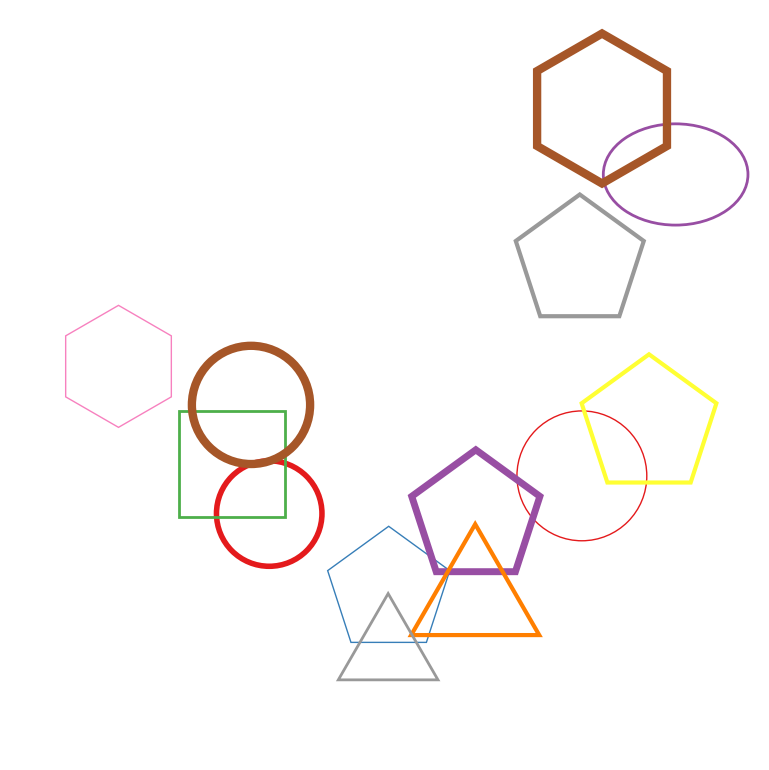[{"shape": "circle", "thickness": 2, "radius": 0.34, "center": [0.35, 0.333]}, {"shape": "circle", "thickness": 0.5, "radius": 0.42, "center": [0.756, 0.382]}, {"shape": "pentagon", "thickness": 0.5, "radius": 0.42, "center": [0.505, 0.233]}, {"shape": "square", "thickness": 1, "radius": 0.34, "center": [0.302, 0.397]}, {"shape": "pentagon", "thickness": 2.5, "radius": 0.44, "center": [0.618, 0.328]}, {"shape": "oval", "thickness": 1, "radius": 0.47, "center": [0.877, 0.773]}, {"shape": "triangle", "thickness": 1.5, "radius": 0.48, "center": [0.617, 0.223]}, {"shape": "pentagon", "thickness": 1.5, "radius": 0.46, "center": [0.843, 0.448]}, {"shape": "hexagon", "thickness": 3, "radius": 0.49, "center": [0.782, 0.859]}, {"shape": "circle", "thickness": 3, "radius": 0.38, "center": [0.326, 0.474]}, {"shape": "hexagon", "thickness": 0.5, "radius": 0.4, "center": [0.154, 0.524]}, {"shape": "triangle", "thickness": 1, "radius": 0.37, "center": [0.504, 0.154]}, {"shape": "pentagon", "thickness": 1.5, "radius": 0.44, "center": [0.753, 0.66]}]